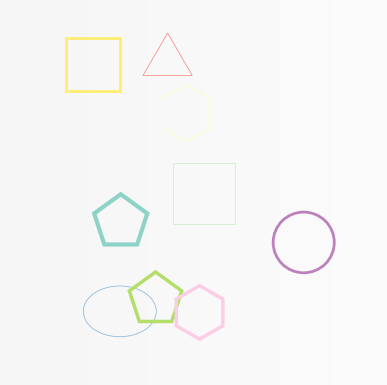[{"shape": "pentagon", "thickness": 3, "radius": 0.36, "center": [0.312, 0.423]}, {"shape": "hexagon", "thickness": 0.5, "radius": 0.37, "center": [0.48, 0.706]}, {"shape": "triangle", "thickness": 0.5, "radius": 0.37, "center": [0.433, 0.841]}, {"shape": "oval", "thickness": 0.5, "radius": 0.47, "center": [0.309, 0.191]}, {"shape": "pentagon", "thickness": 2.5, "radius": 0.36, "center": [0.401, 0.222]}, {"shape": "hexagon", "thickness": 2.5, "radius": 0.35, "center": [0.515, 0.189]}, {"shape": "circle", "thickness": 2, "radius": 0.39, "center": [0.784, 0.37]}, {"shape": "square", "thickness": 0.5, "radius": 0.4, "center": [0.527, 0.497]}, {"shape": "square", "thickness": 2, "radius": 0.35, "center": [0.241, 0.832]}]